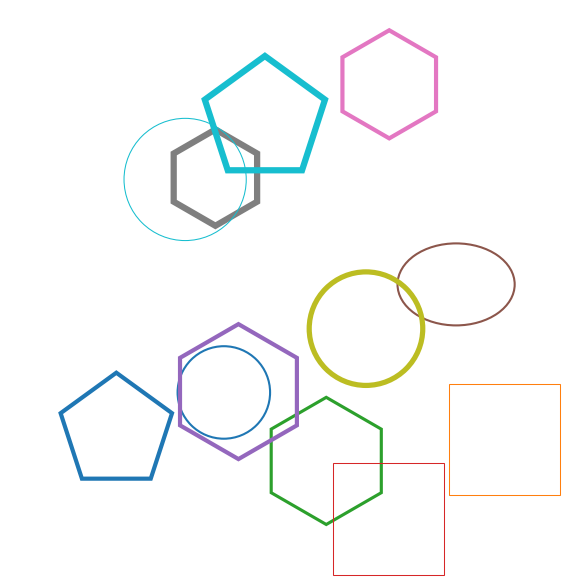[{"shape": "pentagon", "thickness": 2, "radius": 0.51, "center": [0.201, 0.252]}, {"shape": "circle", "thickness": 1, "radius": 0.4, "center": [0.388, 0.32]}, {"shape": "square", "thickness": 0.5, "radius": 0.48, "center": [0.873, 0.239]}, {"shape": "hexagon", "thickness": 1.5, "radius": 0.55, "center": [0.565, 0.201]}, {"shape": "square", "thickness": 0.5, "radius": 0.48, "center": [0.673, 0.1]}, {"shape": "hexagon", "thickness": 2, "radius": 0.58, "center": [0.413, 0.321]}, {"shape": "oval", "thickness": 1, "radius": 0.51, "center": [0.79, 0.507]}, {"shape": "hexagon", "thickness": 2, "radius": 0.47, "center": [0.674, 0.853]}, {"shape": "hexagon", "thickness": 3, "radius": 0.42, "center": [0.373, 0.692]}, {"shape": "circle", "thickness": 2.5, "radius": 0.49, "center": [0.634, 0.43]}, {"shape": "circle", "thickness": 0.5, "radius": 0.53, "center": [0.321, 0.688]}, {"shape": "pentagon", "thickness": 3, "radius": 0.55, "center": [0.459, 0.793]}]